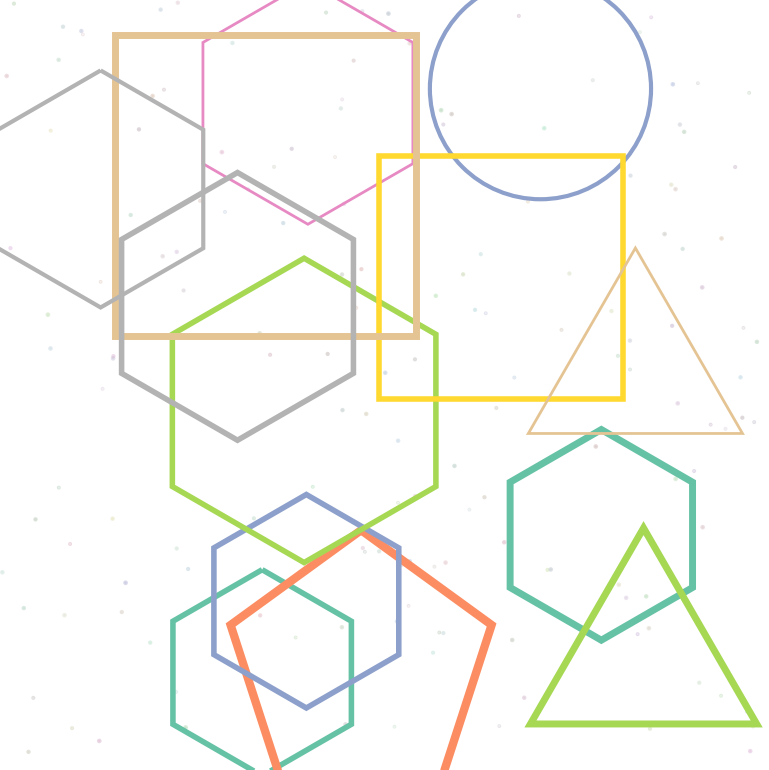[{"shape": "hexagon", "thickness": 2, "radius": 0.67, "center": [0.34, 0.126]}, {"shape": "hexagon", "thickness": 2.5, "radius": 0.68, "center": [0.781, 0.305]}, {"shape": "pentagon", "thickness": 3, "radius": 0.89, "center": [0.469, 0.133]}, {"shape": "circle", "thickness": 1.5, "radius": 0.72, "center": [0.702, 0.885]}, {"shape": "hexagon", "thickness": 2, "radius": 0.69, "center": [0.398, 0.219]}, {"shape": "hexagon", "thickness": 1, "radius": 0.79, "center": [0.4, 0.866]}, {"shape": "hexagon", "thickness": 2, "radius": 0.99, "center": [0.395, 0.467]}, {"shape": "triangle", "thickness": 2.5, "radius": 0.85, "center": [0.836, 0.145]}, {"shape": "square", "thickness": 2, "radius": 0.79, "center": [0.65, 0.64]}, {"shape": "triangle", "thickness": 1, "radius": 0.8, "center": [0.825, 0.517]}, {"shape": "square", "thickness": 2.5, "radius": 0.98, "center": [0.345, 0.759]}, {"shape": "hexagon", "thickness": 2, "radius": 0.87, "center": [0.308, 0.602]}, {"shape": "hexagon", "thickness": 1.5, "radius": 0.77, "center": [0.131, 0.755]}]